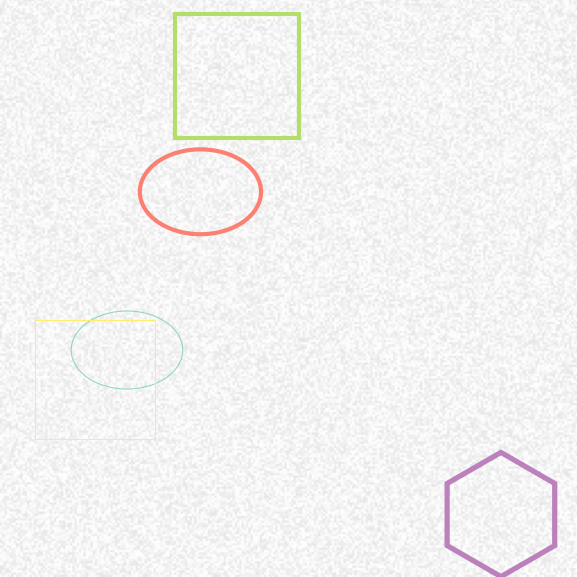[{"shape": "oval", "thickness": 0.5, "radius": 0.48, "center": [0.22, 0.393]}, {"shape": "oval", "thickness": 2, "radius": 0.52, "center": [0.347, 0.667]}, {"shape": "square", "thickness": 2, "radius": 0.54, "center": [0.41, 0.867]}, {"shape": "hexagon", "thickness": 2.5, "radius": 0.54, "center": [0.867, 0.108]}, {"shape": "square", "thickness": 0.5, "radius": 0.52, "center": [0.164, 0.342]}]